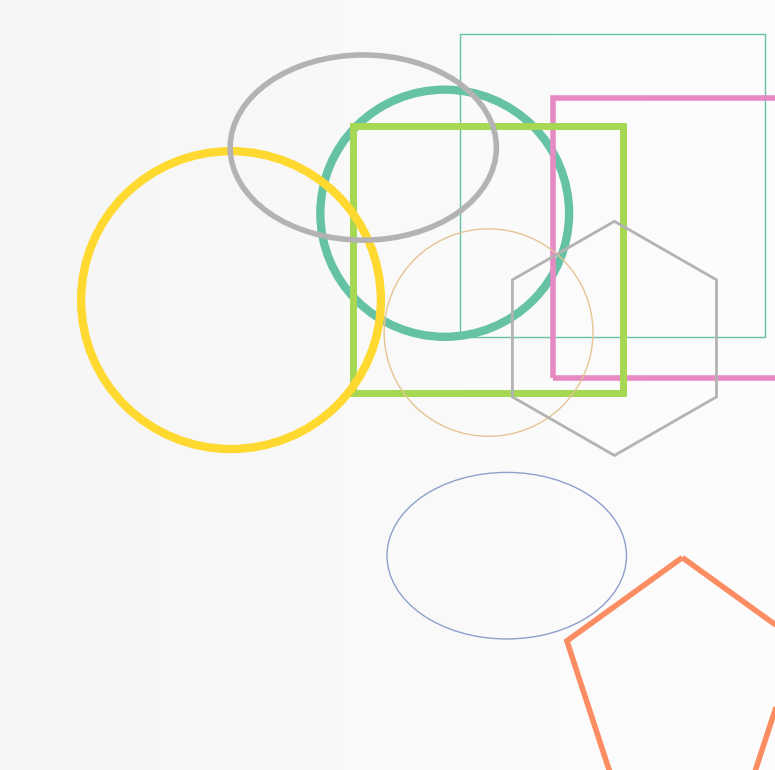[{"shape": "square", "thickness": 0.5, "radius": 0.98, "center": [0.79, 0.759]}, {"shape": "circle", "thickness": 3, "radius": 0.8, "center": [0.574, 0.723]}, {"shape": "pentagon", "thickness": 2, "radius": 0.78, "center": [0.88, 0.119]}, {"shape": "oval", "thickness": 0.5, "radius": 0.77, "center": [0.654, 0.278]}, {"shape": "square", "thickness": 2, "radius": 0.91, "center": [0.896, 0.691]}, {"shape": "square", "thickness": 2.5, "radius": 0.87, "center": [0.63, 0.663]}, {"shape": "circle", "thickness": 3, "radius": 0.97, "center": [0.298, 0.61]}, {"shape": "circle", "thickness": 0.5, "radius": 0.67, "center": [0.63, 0.568]}, {"shape": "hexagon", "thickness": 1, "radius": 0.76, "center": [0.793, 0.561]}, {"shape": "oval", "thickness": 2, "radius": 0.86, "center": [0.469, 0.808]}]